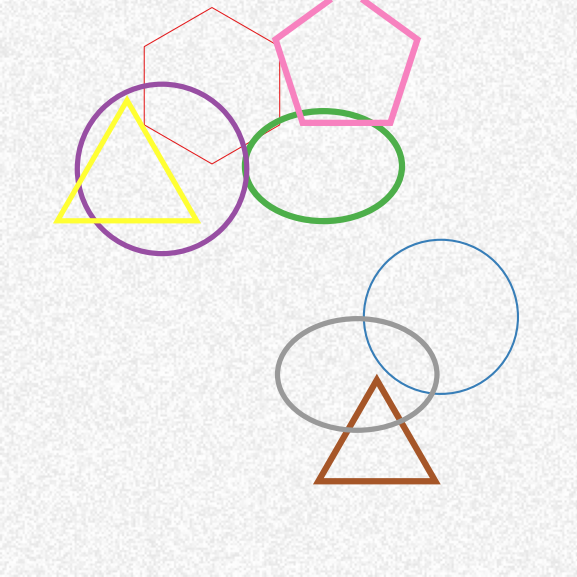[{"shape": "hexagon", "thickness": 0.5, "radius": 0.68, "center": [0.367, 0.851]}, {"shape": "circle", "thickness": 1, "radius": 0.67, "center": [0.763, 0.45]}, {"shape": "oval", "thickness": 3, "radius": 0.68, "center": [0.56, 0.711]}, {"shape": "circle", "thickness": 2.5, "radius": 0.73, "center": [0.281, 0.707]}, {"shape": "triangle", "thickness": 2.5, "radius": 0.7, "center": [0.22, 0.686]}, {"shape": "triangle", "thickness": 3, "radius": 0.58, "center": [0.653, 0.224]}, {"shape": "pentagon", "thickness": 3, "radius": 0.65, "center": [0.6, 0.891]}, {"shape": "oval", "thickness": 2.5, "radius": 0.69, "center": [0.619, 0.351]}]